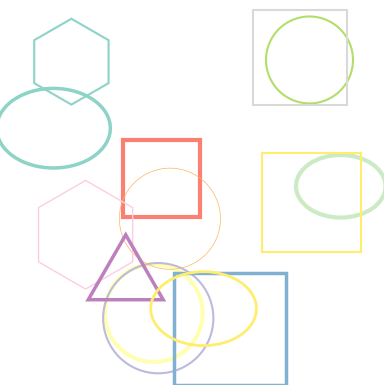[{"shape": "oval", "thickness": 2.5, "radius": 0.74, "center": [0.139, 0.667]}, {"shape": "hexagon", "thickness": 1.5, "radius": 0.56, "center": [0.185, 0.84]}, {"shape": "circle", "thickness": 3, "radius": 0.63, "center": [0.399, 0.187]}, {"shape": "circle", "thickness": 1.5, "radius": 0.72, "center": [0.411, 0.174]}, {"shape": "square", "thickness": 3, "radius": 0.5, "center": [0.419, 0.536]}, {"shape": "square", "thickness": 2.5, "radius": 0.73, "center": [0.597, 0.145]}, {"shape": "circle", "thickness": 0.5, "radius": 0.66, "center": [0.441, 0.432]}, {"shape": "circle", "thickness": 1.5, "radius": 0.56, "center": [0.804, 0.844]}, {"shape": "hexagon", "thickness": 1, "radius": 0.71, "center": [0.222, 0.39]}, {"shape": "square", "thickness": 1.5, "radius": 0.61, "center": [0.779, 0.85]}, {"shape": "triangle", "thickness": 2.5, "radius": 0.56, "center": [0.327, 0.278]}, {"shape": "oval", "thickness": 3, "radius": 0.58, "center": [0.885, 0.516]}, {"shape": "square", "thickness": 1.5, "radius": 0.64, "center": [0.809, 0.475]}, {"shape": "oval", "thickness": 2, "radius": 0.69, "center": [0.529, 0.198]}]